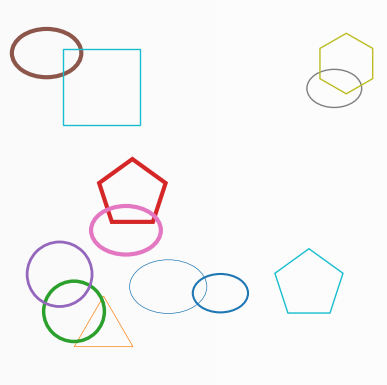[{"shape": "oval", "thickness": 1.5, "radius": 0.36, "center": [0.569, 0.239]}, {"shape": "oval", "thickness": 0.5, "radius": 0.5, "center": [0.434, 0.256]}, {"shape": "triangle", "thickness": 0.5, "radius": 0.44, "center": [0.267, 0.143]}, {"shape": "circle", "thickness": 2.5, "radius": 0.39, "center": [0.191, 0.191]}, {"shape": "pentagon", "thickness": 3, "radius": 0.45, "center": [0.342, 0.497]}, {"shape": "circle", "thickness": 2, "radius": 0.42, "center": [0.154, 0.288]}, {"shape": "oval", "thickness": 3, "radius": 0.45, "center": [0.12, 0.862]}, {"shape": "oval", "thickness": 3, "radius": 0.45, "center": [0.325, 0.402]}, {"shape": "oval", "thickness": 1, "radius": 0.35, "center": [0.863, 0.77]}, {"shape": "hexagon", "thickness": 1, "radius": 0.39, "center": [0.894, 0.835]}, {"shape": "square", "thickness": 1, "radius": 0.5, "center": [0.262, 0.774]}, {"shape": "pentagon", "thickness": 1, "radius": 0.46, "center": [0.797, 0.262]}]